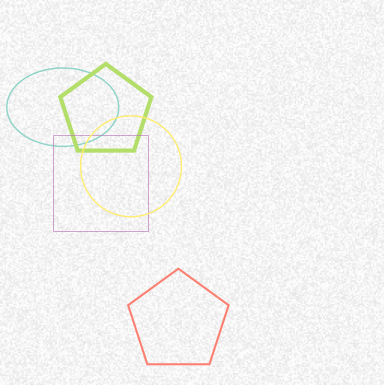[{"shape": "oval", "thickness": 1, "radius": 0.73, "center": [0.163, 0.722]}, {"shape": "pentagon", "thickness": 1.5, "radius": 0.69, "center": [0.463, 0.165]}, {"shape": "pentagon", "thickness": 3, "radius": 0.62, "center": [0.275, 0.71]}, {"shape": "square", "thickness": 0.5, "radius": 0.62, "center": [0.261, 0.524]}, {"shape": "circle", "thickness": 1, "radius": 0.66, "center": [0.34, 0.568]}]